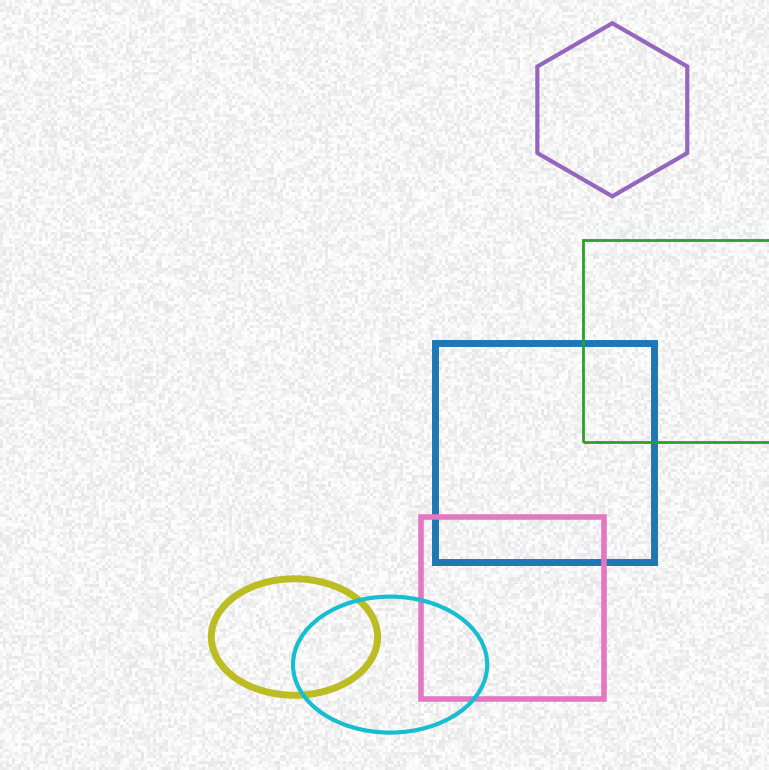[{"shape": "square", "thickness": 2.5, "radius": 0.71, "center": [0.707, 0.413]}, {"shape": "square", "thickness": 1, "radius": 0.65, "center": [0.888, 0.557]}, {"shape": "hexagon", "thickness": 1.5, "radius": 0.56, "center": [0.795, 0.857]}, {"shape": "square", "thickness": 2, "radius": 0.59, "center": [0.666, 0.211]}, {"shape": "oval", "thickness": 2.5, "radius": 0.54, "center": [0.382, 0.173]}, {"shape": "oval", "thickness": 1.5, "radius": 0.63, "center": [0.507, 0.137]}]